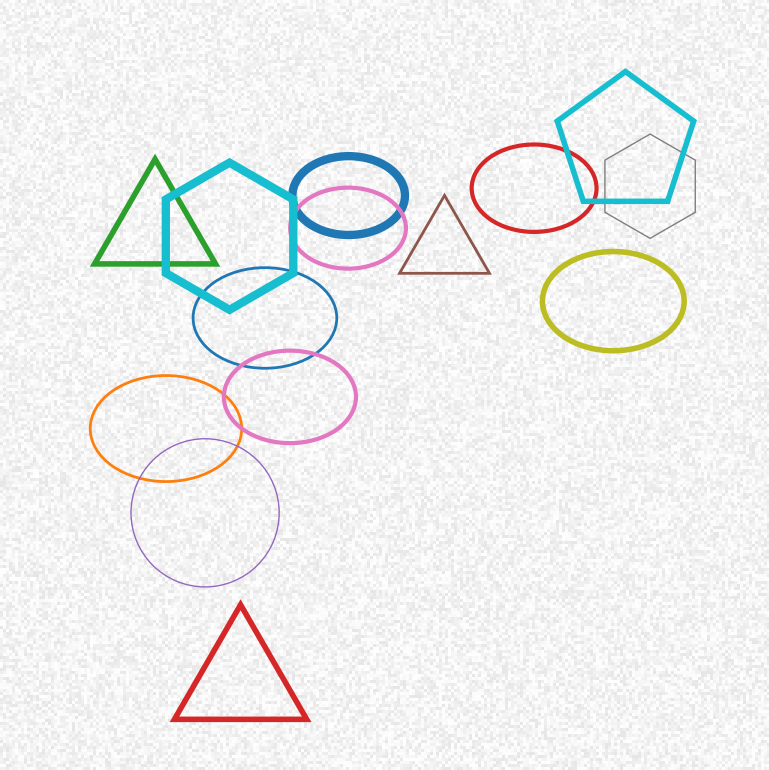[{"shape": "oval", "thickness": 3, "radius": 0.37, "center": [0.453, 0.746]}, {"shape": "oval", "thickness": 1, "radius": 0.47, "center": [0.344, 0.587]}, {"shape": "oval", "thickness": 1, "radius": 0.49, "center": [0.216, 0.443]}, {"shape": "triangle", "thickness": 2, "radius": 0.45, "center": [0.201, 0.703]}, {"shape": "oval", "thickness": 1.5, "radius": 0.41, "center": [0.694, 0.756]}, {"shape": "triangle", "thickness": 2, "radius": 0.5, "center": [0.312, 0.115]}, {"shape": "circle", "thickness": 0.5, "radius": 0.48, "center": [0.266, 0.334]}, {"shape": "triangle", "thickness": 1, "radius": 0.34, "center": [0.577, 0.679]}, {"shape": "oval", "thickness": 1.5, "radius": 0.38, "center": [0.452, 0.704]}, {"shape": "oval", "thickness": 1.5, "radius": 0.43, "center": [0.377, 0.485]}, {"shape": "hexagon", "thickness": 0.5, "radius": 0.34, "center": [0.844, 0.758]}, {"shape": "oval", "thickness": 2, "radius": 0.46, "center": [0.796, 0.609]}, {"shape": "pentagon", "thickness": 2, "radius": 0.47, "center": [0.812, 0.814]}, {"shape": "hexagon", "thickness": 3, "radius": 0.48, "center": [0.298, 0.693]}]